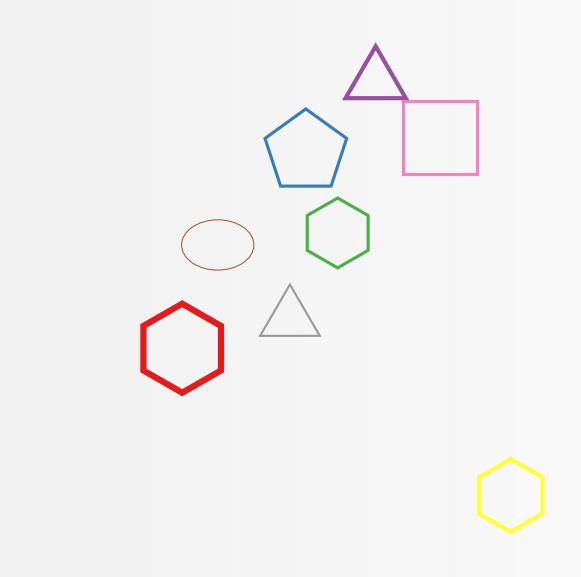[{"shape": "hexagon", "thickness": 3, "radius": 0.39, "center": [0.313, 0.396]}, {"shape": "pentagon", "thickness": 1.5, "radius": 0.37, "center": [0.526, 0.737]}, {"shape": "hexagon", "thickness": 1.5, "radius": 0.3, "center": [0.581, 0.596]}, {"shape": "triangle", "thickness": 2, "radius": 0.3, "center": [0.646, 0.859]}, {"shape": "hexagon", "thickness": 2, "radius": 0.31, "center": [0.879, 0.141]}, {"shape": "oval", "thickness": 0.5, "radius": 0.31, "center": [0.375, 0.575]}, {"shape": "square", "thickness": 1.5, "radius": 0.32, "center": [0.757, 0.76]}, {"shape": "triangle", "thickness": 1, "radius": 0.3, "center": [0.499, 0.447]}]